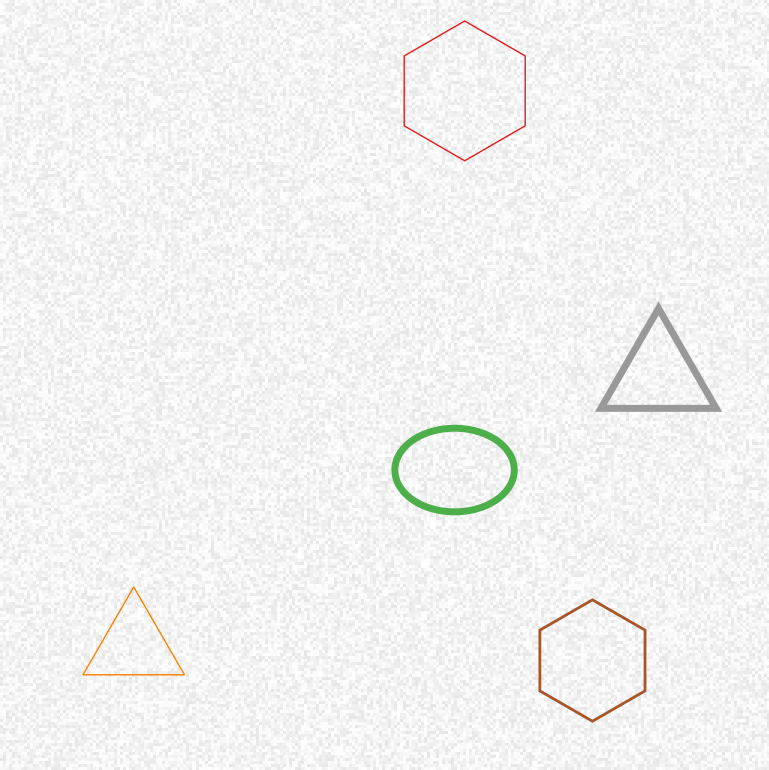[{"shape": "hexagon", "thickness": 0.5, "radius": 0.45, "center": [0.603, 0.882]}, {"shape": "oval", "thickness": 2.5, "radius": 0.39, "center": [0.59, 0.39]}, {"shape": "triangle", "thickness": 0.5, "radius": 0.38, "center": [0.174, 0.162]}, {"shape": "hexagon", "thickness": 1, "radius": 0.39, "center": [0.769, 0.142]}, {"shape": "triangle", "thickness": 2.5, "radius": 0.43, "center": [0.855, 0.513]}]